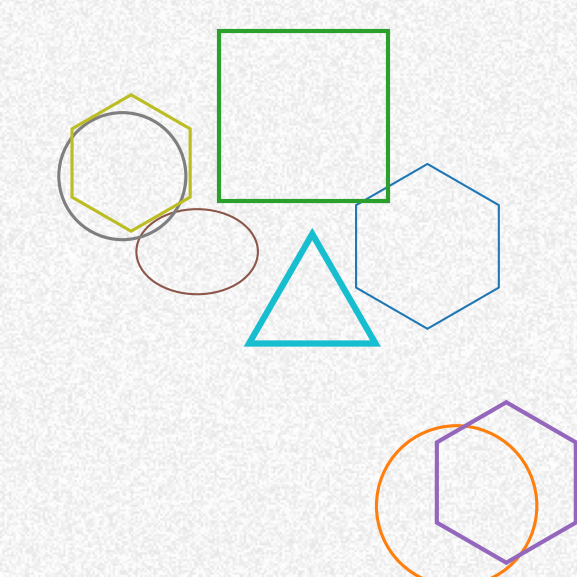[{"shape": "hexagon", "thickness": 1, "radius": 0.71, "center": [0.74, 0.573]}, {"shape": "circle", "thickness": 1.5, "radius": 0.69, "center": [0.791, 0.123]}, {"shape": "square", "thickness": 2, "radius": 0.74, "center": [0.526, 0.799]}, {"shape": "hexagon", "thickness": 2, "radius": 0.69, "center": [0.877, 0.164]}, {"shape": "oval", "thickness": 1, "radius": 0.53, "center": [0.341, 0.563]}, {"shape": "circle", "thickness": 1.5, "radius": 0.55, "center": [0.212, 0.694]}, {"shape": "hexagon", "thickness": 1.5, "radius": 0.59, "center": [0.227, 0.717]}, {"shape": "triangle", "thickness": 3, "radius": 0.63, "center": [0.541, 0.468]}]